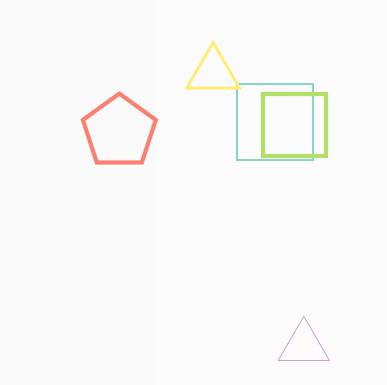[{"shape": "square", "thickness": 1.5, "radius": 0.49, "center": [0.71, 0.682]}, {"shape": "pentagon", "thickness": 3, "radius": 0.49, "center": [0.308, 0.658]}, {"shape": "square", "thickness": 3, "radius": 0.4, "center": [0.76, 0.676]}, {"shape": "triangle", "thickness": 0.5, "radius": 0.38, "center": [0.784, 0.102]}, {"shape": "triangle", "thickness": 2, "radius": 0.39, "center": [0.55, 0.811]}]